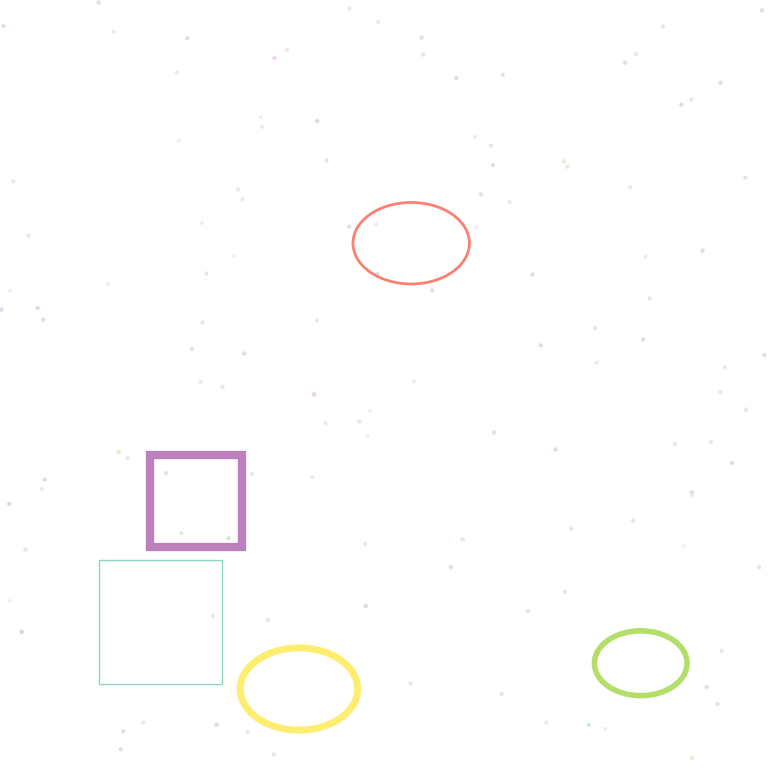[{"shape": "square", "thickness": 0.5, "radius": 0.4, "center": [0.208, 0.192]}, {"shape": "oval", "thickness": 1, "radius": 0.38, "center": [0.534, 0.684]}, {"shape": "oval", "thickness": 2, "radius": 0.3, "center": [0.832, 0.139]}, {"shape": "square", "thickness": 3, "radius": 0.3, "center": [0.254, 0.35]}, {"shape": "oval", "thickness": 2.5, "radius": 0.38, "center": [0.388, 0.105]}]